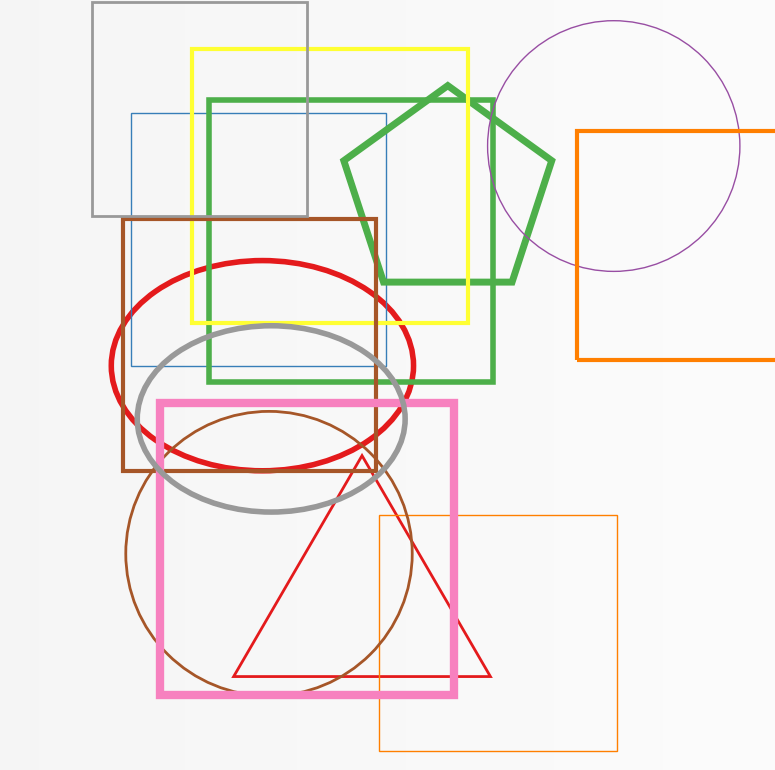[{"shape": "oval", "thickness": 2, "radius": 0.97, "center": [0.339, 0.525]}, {"shape": "triangle", "thickness": 1, "radius": 0.96, "center": [0.467, 0.217]}, {"shape": "square", "thickness": 0.5, "radius": 0.82, "center": [0.334, 0.689]}, {"shape": "pentagon", "thickness": 2.5, "radius": 0.71, "center": [0.578, 0.748]}, {"shape": "square", "thickness": 2, "radius": 0.92, "center": [0.452, 0.687]}, {"shape": "circle", "thickness": 0.5, "radius": 0.81, "center": [0.792, 0.81]}, {"shape": "square", "thickness": 0.5, "radius": 0.77, "center": [0.643, 0.178]}, {"shape": "square", "thickness": 1.5, "radius": 0.74, "center": [0.894, 0.682]}, {"shape": "square", "thickness": 1.5, "radius": 0.89, "center": [0.426, 0.759]}, {"shape": "square", "thickness": 1.5, "radius": 0.82, "center": [0.322, 0.552]}, {"shape": "circle", "thickness": 1, "radius": 0.92, "center": [0.347, 0.281]}, {"shape": "square", "thickness": 3, "radius": 0.95, "center": [0.396, 0.287]}, {"shape": "oval", "thickness": 2, "radius": 0.86, "center": [0.35, 0.456]}, {"shape": "square", "thickness": 1, "radius": 0.69, "center": [0.257, 0.859]}]